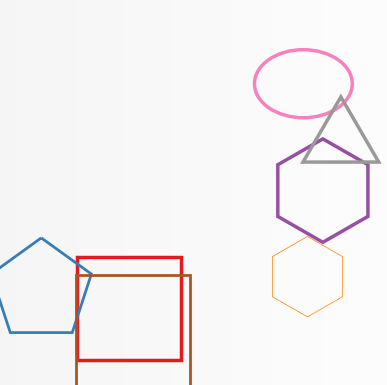[{"shape": "square", "thickness": 2.5, "radius": 0.67, "center": [0.333, 0.2]}, {"shape": "pentagon", "thickness": 2, "radius": 0.68, "center": [0.106, 0.246]}, {"shape": "hexagon", "thickness": 2.5, "radius": 0.67, "center": [0.833, 0.505]}, {"shape": "hexagon", "thickness": 0.5, "radius": 0.52, "center": [0.793, 0.281]}, {"shape": "square", "thickness": 2, "radius": 0.74, "center": [0.344, 0.139]}, {"shape": "oval", "thickness": 2.5, "radius": 0.63, "center": [0.783, 0.783]}, {"shape": "triangle", "thickness": 2.5, "radius": 0.56, "center": [0.88, 0.635]}]